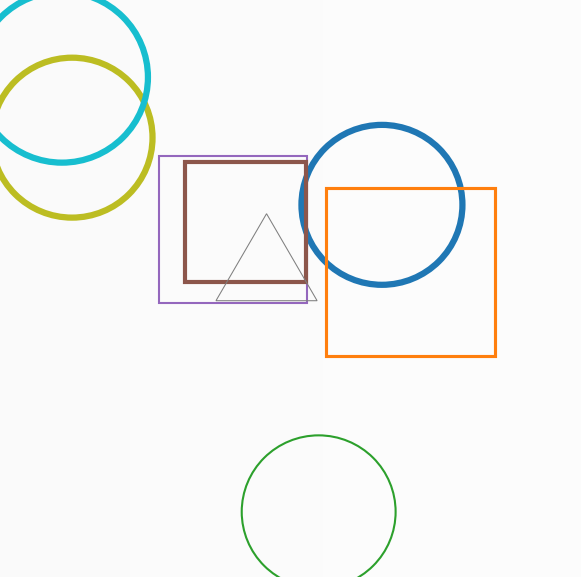[{"shape": "circle", "thickness": 3, "radius": 0.69, "center": [0.657, 0.644]}, {"shape": "square", "thickness": 1.5, "radius": 0.73, "center": [0.706, 0.528]}, {"shape": "circle", "thickness": 1, "radius": 0.66, "center": [0.548, 0.113]}, {"shape": "square", "thickness": 1, "radius": 0.63, "center": [0.401, 0.602]}, {"shape": "square", "thickness": 2, "radius": 0.52, "center": [0.422, 0.615]}, {"shape": "triangle", "thickness": 0.5, "radius": 0.5, "center": [0.459, 0.529]}, {"shape": "circle", "thickness": 3, "radius": 0.69, "center": [0.124, 0.761]}, {"shape": "circle", "thickness": 3, "radius": 0.74, "center": [0.107, 0.865]}]